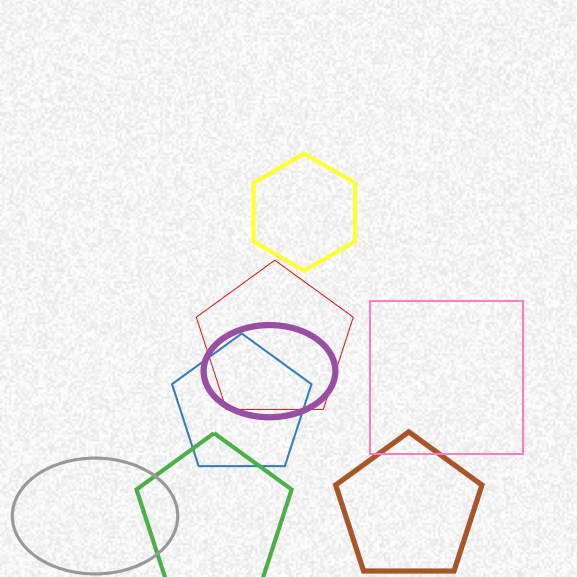[{"shape": "pentagon", "thickness": 0.5, "radius": 0.71, "center": [0.476, 0.406]}, {"shape": "pentagon", "thickness": 1, "radius": 0.63, "center": [0.419, 0.295]}, {"shape": "pentagon", "thickness": 2, "radius": 0.71, "center": [0.371, 0.108]}, {"shape": "oval", "thickness": 3, "radius": 0.57, "center": [0.467, 0.356]}, {"shape": "hexagon", "thickness": 2, "radius": 0.51, "center": [0.527, 0.632]}, {"shape": "pentagon", "thickness": 2.5, "radius": 0.67, "center": [0.708, 0.118]}, {"shape": "square", "thickness": 1, "radius": 0.66, "center": [0.774, 0.345]}, {"shape": "oval", "thickness": 1.5, "radius": 0.72, "center": [0.165, 0.106]}]